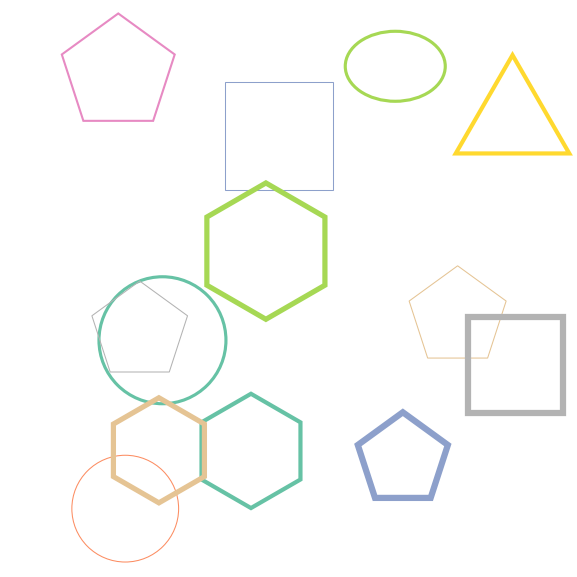[{"shape": "circle", "thickness": 1.5, "radius": 0.55, "center": [0.281, 0.41]}, {"shape": "hexagon", "thickness": 2, "radius": 0.49, "center": [0.435, 0.218]}, {"shape": "circle", "thickness": 0.5, "radius": 0.46, "center": [0.217, 0.118]}, {"shape": "pentagon", "thickness": 3, "radius": 0.41, "center": [0.698, 0.203]}, {"shape": "square", "thickness": 0.5, "radius": 0.47, "center": [0.483, 0.763]}, {"shape": "pentagon", "thickness": 1, "radius": 0.51, "center": [0.205, 0.873]}, {"shape": "oval", "thickness": 1.5, "radius": 0.43, "center": [0.684, 0.884]}, {"shape": "hexagon", "thickness": 2.5, "radius": 0.59, "center": [0.46, 0.564]}, {"shape": "triangle", "thickness": 2, "radius": 0.57, "center": [0.887, 0.79]}, {"shape": "pentagon", "thickness": 0.5, "radius": 0.44, "center": [0.792, 0.451]}, {"shape": "hexagon", "thickness": 2.5, "radius": 0.45, "center": [0.275, 0.219]}, {"shape": "pentagon", "thickness": 0.5, "radius": 0.44, "center": [0.242, 0.425]}, {"shape": "square", "thickness": 3, "radius": 0.41, "center": [0.893, 0.367]}]